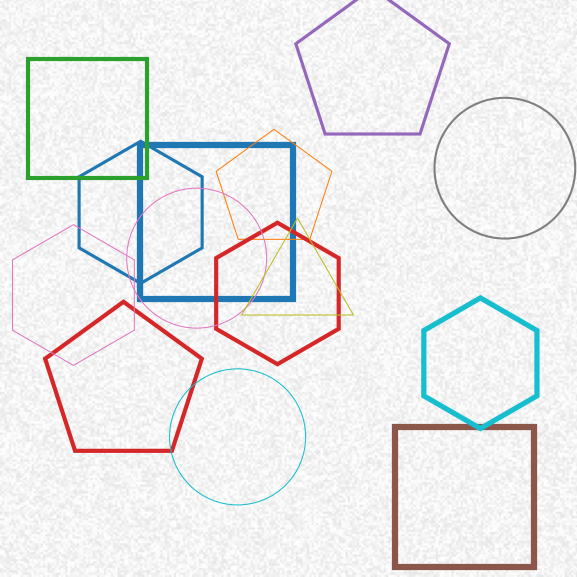[{"shape": "hexagon", "thickness": 1.5, "radius": 0.62, "center": [0.244, 0.631]}, {"shape": "square", "thickness": 3, "radius": 0.66, "center": [0.374, 0.615]}, {"shape": "pentagon", "thickness": 0.5, "radius": 0.53, "center": [0.474, 0.67]}, {"shape": "square", "thickness": 2, "radius": 0.51, "center": [0.151, 0.794]}, {"shape": "pentagon", "thickness": 2, "radius": 0.71, "center": [0.214, 0.334]}, {"shape": "hexagon", "thickness": 2, "radius": 0.61, "center": [0.48, 0.491]}, {"shape": "pentagon", "thickness": 1.5, "radius": 0.7, "center": [0.645, 0.88]}, {"shape": "square", "thickness": 3, "radius": 0.6, "center": [0.805, 0.139]}, {"shape": "hexagon", "thickness": 0.5, "radius": 0.61, "center": [0.127, 0.488]}, {"shape": "circle", "thickness": 0.5, "radius": 0.61, "center": [0.341, 0.552]}, {"shape": "circle", "thickness": 1, "radius": 0.61, "center": [0.874, 0.708]}, {"shape": "triangle", "thickness": 0.5, "radius": 0.56, "center": [0.515, 0.51]}, {"shape": "hexagon", "thickness": 2.5, "radius": 0.57, "center": [0.832, 0.37]}, {"shape": "circle", "thickness": 0.5, "radius": 0.59, "center": [0.411, 0.243]}]